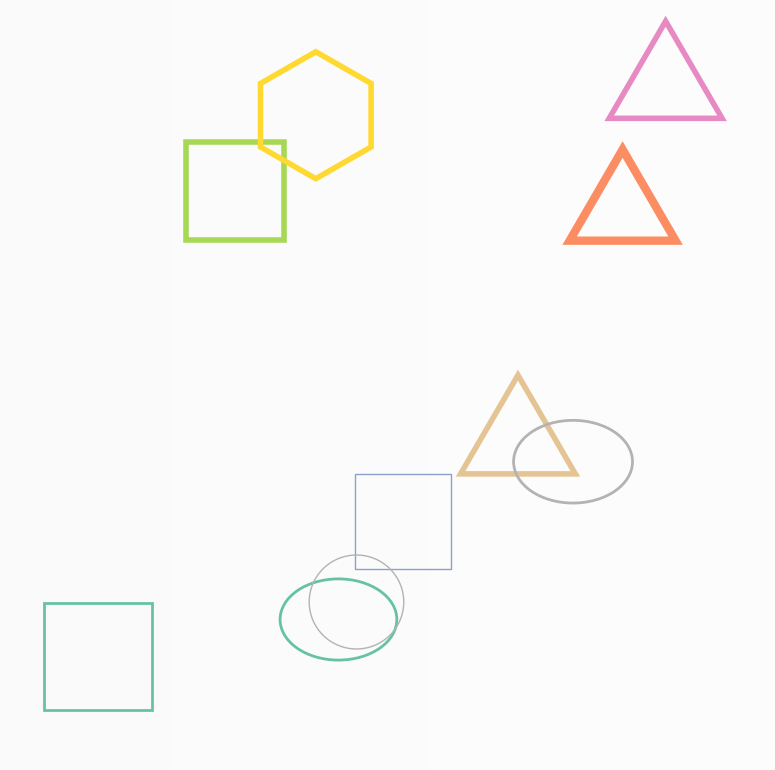[{"shape": "square", "thickness": 1, "radius": 0.35, "center": [0.126, 0.147]}, {"shape": "oval", "thickness": 1, "radius": 0.38, "center": [0.437, 0.195]}, {"shape": "triangle", "thickness": 3, "radius": 0.39, "center": [0.803, 0.727]}, {"shape": "square", "thickness": 0.5, "radius": 0.31, "center": [0.52, 0.322]}, {"shape": "triangle", "thickness": 2, "radius": 0.42, "center": [0.859, 0.888]}, {"shape": "square", "thickness": 2, "radius": 0.32, "center": [0.303, 0.752]}, {"shape": "hexagon", "thickness": 2, "radius": 0.41, "center": [0.407, 0.85]}, {"shape": "triangle", "thickness": 2, "radius": 0.43, "center": [0.668, 0.427]}, {"shape": "circle", "thickness": 0.5, "radius": 0.31, "center": [0.46, 0.218]}, {"shape": "oval", "thickness": 1, "radius": 0.38, "center": [0.739, 0.4]}]